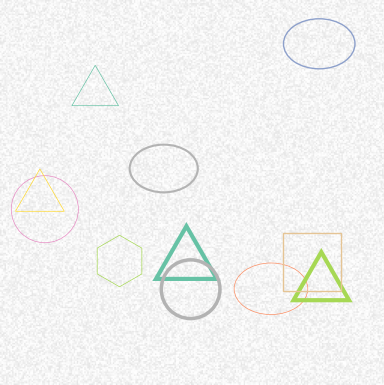[{"shape": "triangle", "thickness": 3, "radius": 0.46, "center": [0.484, 0.321]}, {"shape": "triangle", "thickness": 0.5, "radius": 0.35, "center": [0.247, 0.76]}, {"shape": "oval", "thickness": 0.5, "radius": 0.48, "center": [0.704, 0.25]}, {"shape": "oval", "thickness": 1, "radius": 0.46, "center": [0.829, 0.886]}, {"shape": "circle", "thickness": 0.5, "radius": 0.44, "center": [0.116, 0.457]}, {"shape": "hexagon", "thickness": 0.5, "radius": 0.33, "center": [0.31, 0.322]}, {"shape": "triangle", "thickness": 3, "radius": 0.42, "center": [0.835, 0.262]}, {"shape": "triangle", "thickness": 0.5, "radius": 0.37, "center": [0.104, 0.488]}, {"shape": "square", "thickness": 1, "radius": 0.38, "center": [0.811, 0.319]}, {"shape": "oval", "thickness": 1.5, "radius": 0.44, "center": [0.425, 0.562]}, {"shape": "circle", "thickness": 2.5, "radius": 0.38, "center": [0.495, 0.249]}]